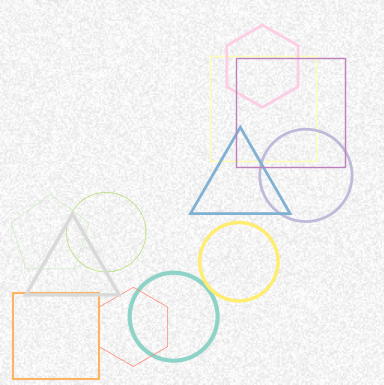[{"shape": "circle", "thickness": 3, "radius": 0.57, "center": [0.451, 0.177]}, {"shape": "square", "thickness": 1, "radius": 0.69, "center": [0.683, 0.719]}, {"shape": "circle", "thickness": 2, "radius": 0.6, "center": [0.795, 0.544]}, {"shape": "hexagon", "thickness": 0.5, "radius": 0.51, "center": [0.347, 0.151]}, {"shape": "triangle", "thickness": 2, "radius": 0.75, "center": [0.624, 0.52]}, {"shape": "square", "thickness": 1.5, "radius": 0.56, "center": [0.146, 0.127]}, {"shape": "circle", "thickness": 0.5, "radius": 0.52, "center": [0.276, 0.397]}, {"shape": "hexagon", "thickness": 2, "radius": 0.53, "center": [0.682, 0.828]}, {"shape": "triangle", "thickness": 2.5, "radius": 0.7, "center": [0.188, 0.304]}, {"shape": "square", "thickness": 1, "radius": 0.71, "center": [0.754, 0.708]}, {"shape": "pentagon", "thickness": 0.5, "radius": 0.53, "center": [0.13, 0.388]}, {"shape": "circle", "thickness": 2.5, "radius": 0.51, "center": [0.62, 0.32]}]